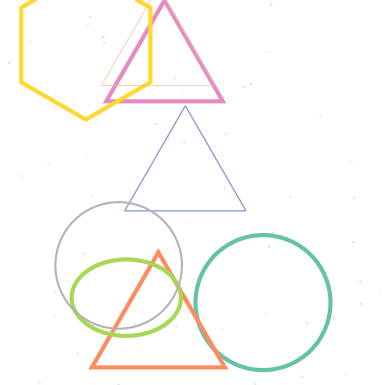[{"shape": "circle", "thickness": 3, "radius": 0.88, "center": [0.683, 0.214]}, {"shape": "triangle", "thickness": 3, "radius": 1.0, "center": [0.411, 0.145]}, {"shape": "triangle", "thickness": 1, "radius": 0.91, "center": [0.481, 0.543]}, {"shape": "triangle", "thickness": 3, "radius": 0.87, "center": [0.427, 0.824]}, {"shape": "oval", "thickness": 3, "radius": 0.71, "center": [0.328, 0.227]}, {"shape": "hexagon", "thickness": 3, "radius": 0.97, "center": [0.223, 0.883]}, {"shape": "triangle", "thickness": 0.5, "radius": 0.85, "center": [0.411, 0.863]}, {"shape": "circle", "thickness": 1.5, "radius": 0.82, "center": [0.308, 0.311]}]